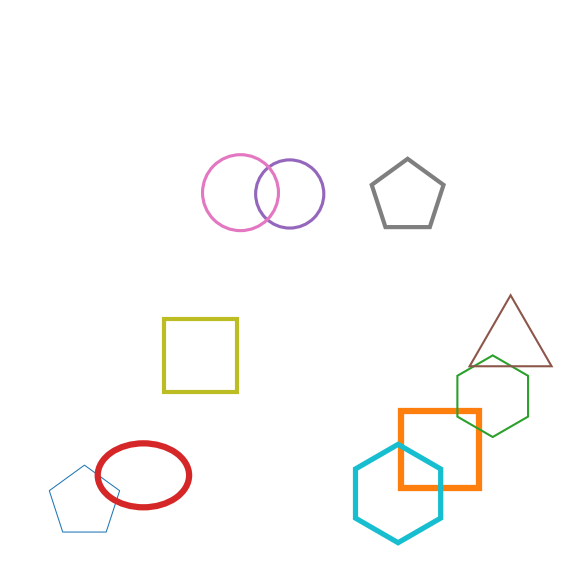[{"shape": "pentagon", "thickness": 0.5, "radius": 0.32, "center": [0.146, 0.13]}, {"shape": "square", "thickness": 3, "radius": 0.34, "center": [0.762, 0.221]}, {"shape": "hexagon", "thickness": 1, "radius": 0.35, "center": [0.853, 0.313]}, {"shape": "oval", "thickness": 3, "radius": 0.4, "center": [0.248, 0.176]}, {"shape": "circle", "thickness": 1.5, "radius": 0.3, "center": [0.502, 0.663]}, {"shape": "triangle", "thickness": 1, "radius": 0.41, "center": [0.884, 0.406]}, {"shape": "circle", "thickness": 1.5, "radius": 0.33, "center": [0.416, 0.666]}, {"shape": "pentagon", "thickness": 2, "radius": 0.33, "center": [0.706, 0.659]}, {"shape": "square", "thickness": 2, "radius": 0.32, "center": [0.347, 0.383]}, {"shape": "hexagon", "thickness": 2.5, "radius": 0.43, "center": [0.689, 0.145]}]